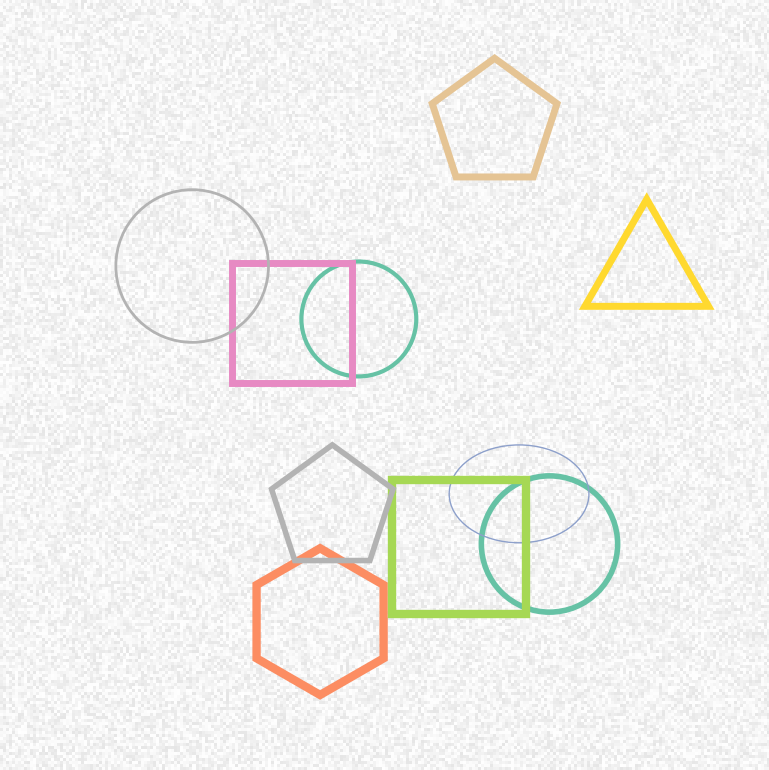[{"shape": "circle", "thickness": 1.5, "radius": 0.37, "center": [0.466, 0.586]}, {"shape": "circle", "thickness": 2, "radius": 0.44, "center": [0.714, 0.294]}, {"shape": "hexagon", "thickness": 3, "radius": 0.48, "center": [0.416, 0.193]}, {"shape": "oval", "thickness": 0.5, "radius": 0.45, "center": [0.674, 0.359]}, {"shape": "square", "thickness": 2.5, "radius": 0.39, "center": [0.379, 0.581]}, {"shape": "square", "thickness": 3, "radius": 0.44, "center": [0.596, 0.29]}, {"shape": "triangle", "thickness": 2.5, "radius": 0.46, "center": [0.84, 0.649]}, {"shape": "pentagon", "thickness": 2.5, "radius": 0.43, "center": [0.642, 0.839]}, {"shape": "circle", "thickness": 1, "radius": 0.5, "center": [0.25, 0.655]}, {"shape": "pentagon", "thickness": 2, "radius": 0.42, "center": [0.432, 0.339]}]